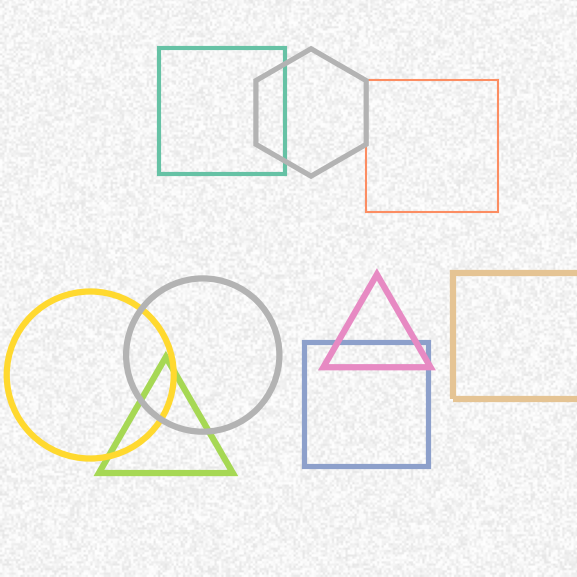[{"shape": "square", "thickness": 2, "radius": 0.55, "center": [0.384, 0.807]}, {"shape": "square", "thickness": 1, "radius": 0.57, "center": [0.748, 0.746]}, {"shape": "square", "thickness": 2.5, "radius": 0.54, "center": [0.634, 0.3]}, {"shape": "triangle", "thickness": 3, "radius": 0.54, "center": [0.653, 0.417]}, {"shape": "triangle", "thickness": 3, "radius": 0.67, "center": [0.287, 0.247]}, {"shape": "circle", "thickness": 3, "radius": 0.72, "center": [0.156, 0.35]}, {"shape": "square", "thickness": 3, "radius": 0.54, "center": [0.893, 0.417]}, {"shape": "hexagon", "thickness": 2.5, "radius": 0.55, "center": [0.539, 0.804]}, {"shape": "circle", "thickness": 3, "radius": 0.66, "center": [0.351, 0.384]}]